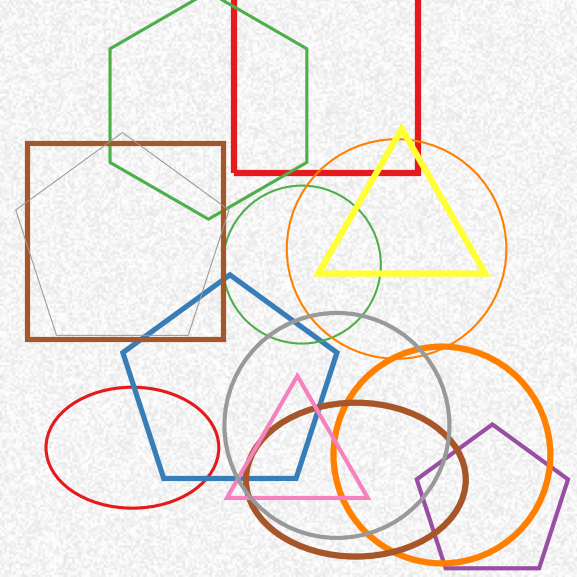[{"shape": "oval", "thickness": 1.5, "radius": 0.75, "center": [0.229, 0.224]}, {"shape": "square", "thickness": 3, "radius": 0.8, "center": [0.565, 0.859]}, {"shape": "pentagon", "thickness": 2.5, "radius": 0.97, "center": [0.398, 0.328]}, {"shape": "hexagon", "thickness": 1.5, "radius": 0.98, "center": [0.361, 0.816]}, {"shape": "circle", "thickness": 1, "radius": 0.68, "center": [0.523, 0.541]}, {"shape": "pentagon", "thickness": 2, "radius": 0.69, "center": [0.853, 0.127]}, {"shape": "circle", "thickness": 3, "radius": 0.94, "center": [0.765, 0.211]}, {"shape": "circle", "thickness": 1, "radius": 0.95, "center": [0.687, 0.568]}, {"shape": "triangle", "thickness": 3, "radius": 0.84, "center": [0.696, 0.609]}, {"shape": "square", "thickness": 2.5, "radius": 0.85, "center": [0.216, 0.581]}, {"shape": "oval", "thickness": 3, "radius": 0.95, "center": [0.616, 0.169]}, {"shape": "triangle", "thickness": 2, "radius": 0.71, "center": [0.515, 0.207]}, {"shape": "pentagon", "thickness": 0.5, "radius": 0.97, "center": [0.212, 0.575]}, {"shape": "circle", "thickness": 2, "radius": 0.97, "center": [0.583, 0.262]}]